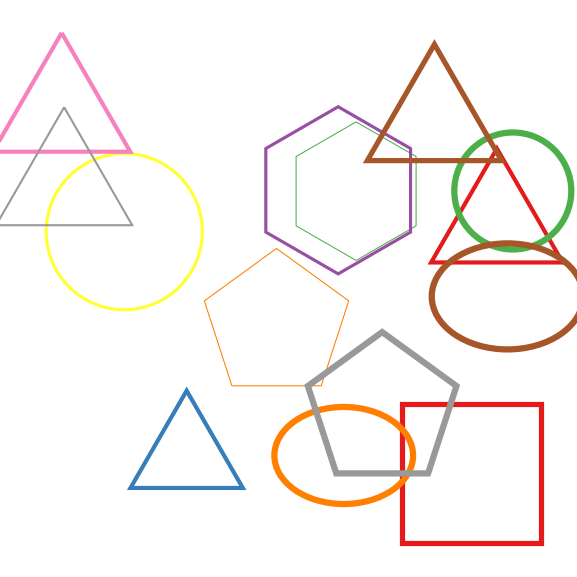[{"shape": "triangle", "thickness": 2, "radius": 0.66, "center": [0.86, 0.61]}, {"shape": "square", "thickness": 2.5, "radius": 0.6, "center": [0.816, 0.179]}, {"shape": "triangle", "thickness": 2, "radius": 0.56, "center": [0.323, 0.21]}, {"shape": "circle", "thickness": 3, "radius": 0.51, "center": [0.888, 0.668]}, {"shape": "hexagon", "thickness": 0.5, "radius": 0.6, "center": [0.617, 0.668]}, {"shape": "hexagon", "thickness": 1.5, "radius": 0.72, "center": [0.586, 0.67]}, {"shape": "pentagon", "thickness": 0.5, "radius": 0.66, "center": [0.479, 0.437]}, {"shape": "oval", "thickness": 3, "radius": 0.6, "center": [0.595, 0.21]}, {"shape": "circle", "thickness": 1.5, "radius": 0.68, "center": [0.215, 0.598]}, {"shape": "triangle", "thickness": 2.5, "radius": 0.67, "center": [0.752, 0.788]}, {"shape": "oval", "thickness": 3, "radius": 0.66, "center": [0.879, 0.486]}, {"shape": "triangle", "thickness": 2, "radius": 0.69, "center": [0.107, 0.805]}, {"shape": "triangle", "thickness": 1, "radius": 0.68, "center": [0.111, 0.677]}, {"shape": "pentagon", "thickness": 3, "radius": 0.68, "center": [0.662, 0.289]}]